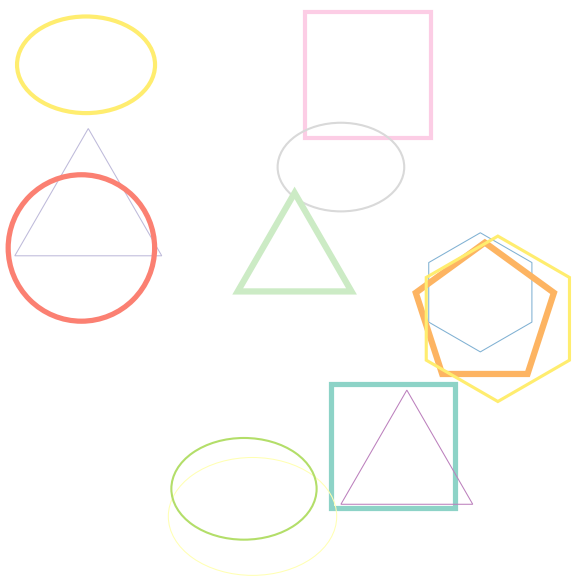[{"shape": "square", "thickness": 2.5, "radius": 0.53, "center": [0.681, 0.227]}, {"shape": "oval", "thickness": 0.5, "radius": 0.73, "center": [0.437, 0.105]}, {"shape": "triangle", "thickness": 0.5, "radius": 0.73, "center": [0.153, 0.63]}, {"shape": "circle", "thickness": 2.5, "radius": 0.63, "center": [0.141, 0.57]}, {"shape": "hexagon", "thickness": 0.5, "radius": 0.52, "center": [0.832, 0.493]}, {"shape": "pentagon", "thickness": 3, "radius": 0.63, "center": [0.84, 0.453]}, {"shape": "oval", "thickness": 1, "radius": 0.63, "center": [0.422, 0.153]}, {"shape": "square", "thickness": 2, "radius": 0.55, "center": [0.637, 0.87]}, {"shape": "oval", "thickness": 1, "radius": 0.55, "center": [0.59, 0.71]}, {"shape": "triangle", "thickness": 0.5, "radius": 0.66, "center": [0.704, 0.192]}, {"shape": "triangle", "thickness": 3, "radius": 0.57, "center": [0.51, 0.551]}, {"shape": "hexagon", "thickness": 1.5, "radius": 0.72, "center": [0.862, 0.447]}, {"shape": "oval", "thickness": 2, "radius": 0.6, "center": [0.149, 0.887]}]